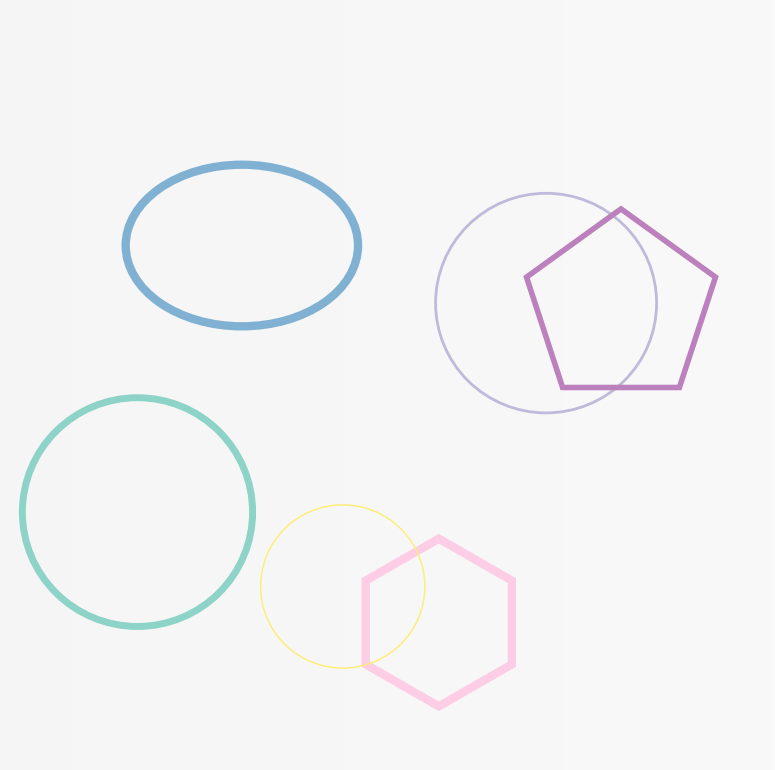[{"shape": "circle", "thickness": 2.5, "radius": 0.74, "center": [0.177, 0.335]}, {"shape": "circle", "thickness": 1, "radius": 0.71, "center": [0.705, 0.606]}, {"shape": "oval", "thickness": 3, "radius": 0.75, "center": [0.312, 0.681]}, {"shape": "hexagon", "thickness": 3, "radius": 0.54, "center": [0.566, 0.192]}, {"shape": "pentagon", "thickness": 2, "radius": 0.64, "center": [0.801, 0.6]}, {"shape": "circle", "thickness": 0.5, "radius": 0.53, "center": [0.442, 0.238]}]